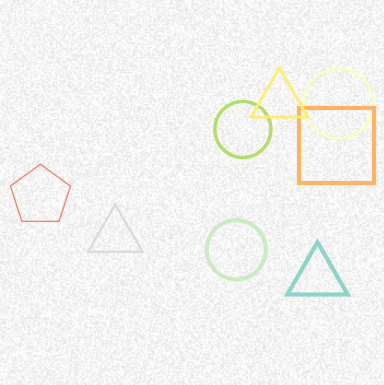[{"shape": "triangle", "thickness": 3, "radius": 0.45, "center": [0.825, 0.28]}, {"shape": "circle", "thickness": 1.5, "radius": 0.45, "center": [0.88, 0.731]}, {"shape": "pentagon", "thickness": 1, "radius": 0.41, "center": [0.105, 0.491]}, {"shape": "square", "thickness": 3, "radius": 0.48, "center": [0.874, 0.622]}, {"shape": "circle", "thickness": 2.5, "radius": 0.36, "center": [0.631, 0.664]}, {"shape": "triangle", "thickness": 1.5, "radius": 0.41, "center": [0.3, 0.387]}, {"shape": "circle", "thickness": 3, "radius": 0.38, "center": [0.614, 0.351]}, {"shape": "triangle", "thickness": 2, "radius": 0.43, "center": [0.726, 0.739]}]